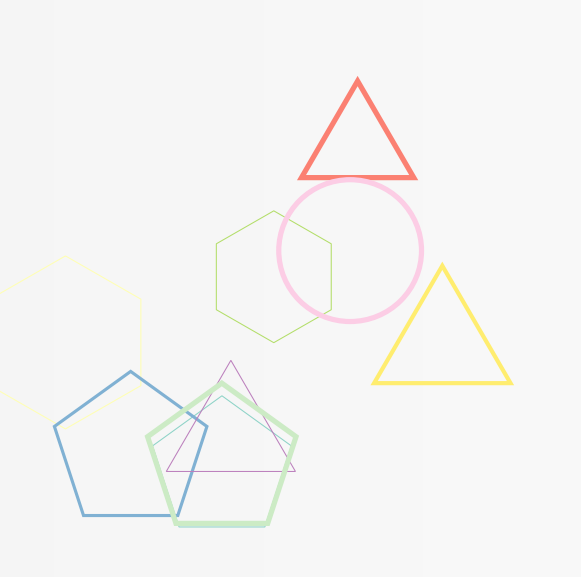[{"shape": "pentagon", "thickness": 0.5, "radius": 0.63, "center": [0.382, 0.188]}, {"shape": "hexagon", "thickness": 0.5, "radius": 0.75, "center": [0.113, 0.406]}, {"shape": "triangle", "thickness": 2.5, "radius": 0.56, "center": [0.615, 0.747]}, {"shape": "pentagon", "thickness": 1.5, "radius": 0.69, "center": [0.225, 0.218]}, {"shape": "hexagon", "thickness": 0.5, "radius": 0.57, "center": [0.471, 0.52]}, {"shape": "circle", "thickness": 2.5, "radius": 0.61, "center": [0.602, 0.565]}, {"shape": "triangle", "thickness": 0.5, "radius": 0.64, "center": [0.397, 0.247]}, {"shape": "pentagon", "thickness": 2.5, "radius": 0.67, "center": [0.382, 0.201]}, {"shape": "triangle", "thickness": 2, "radius": 0.68, "center": [0.761, 0.403]}]